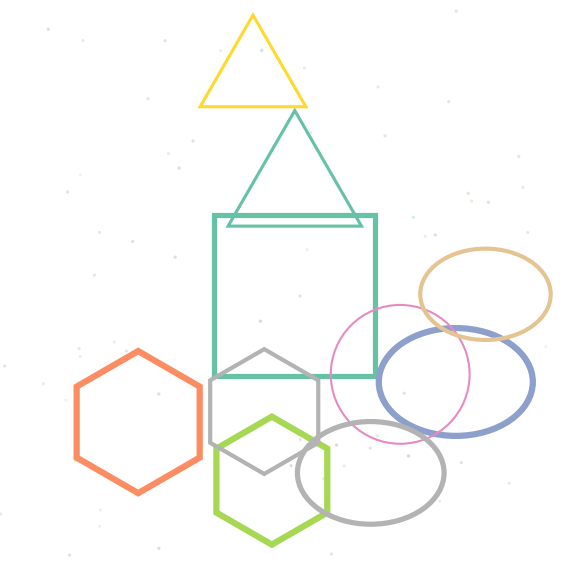[{"shape": "triangle", "thickness": 1.5, "radius": 0.67, "center": [0.51, 0.674]}, {"shape": "square", "thickness": 2.5, "radius": 0.7, "center": [0.51, 0.487]}, {"shape": "hexagon", "thickness": 3, "radius": 0.61, "center": [0.239, 0.268]}, {"shape": "oval", "thickness": 3, "radius": 0.67, "center": [0.789, 0.338]}, {"shape": "circle", "thickness": 1, "radius": 0.6, "center": [0.693, 0.351]}, {"shape": "hexagon", "thickness": 3, "radius": 0.55, "center": [0.471, 0.167]}, {"shape": "triangle", "thickness": 1.5, "radius": 0.53, "center": [0.438, 0.867]}, {"shape": "oval", "thickness": 2, "radius": 0.56, "center": [0.841, 0.49]}, {"shape": "oval", "thickness": 2.5, "radius": 0.63, "center": [0.642, 0.18]}, {"shape": "hexagon", "thickness": 2, "radius": 0.54, "center": [0.458, 0.286]}]